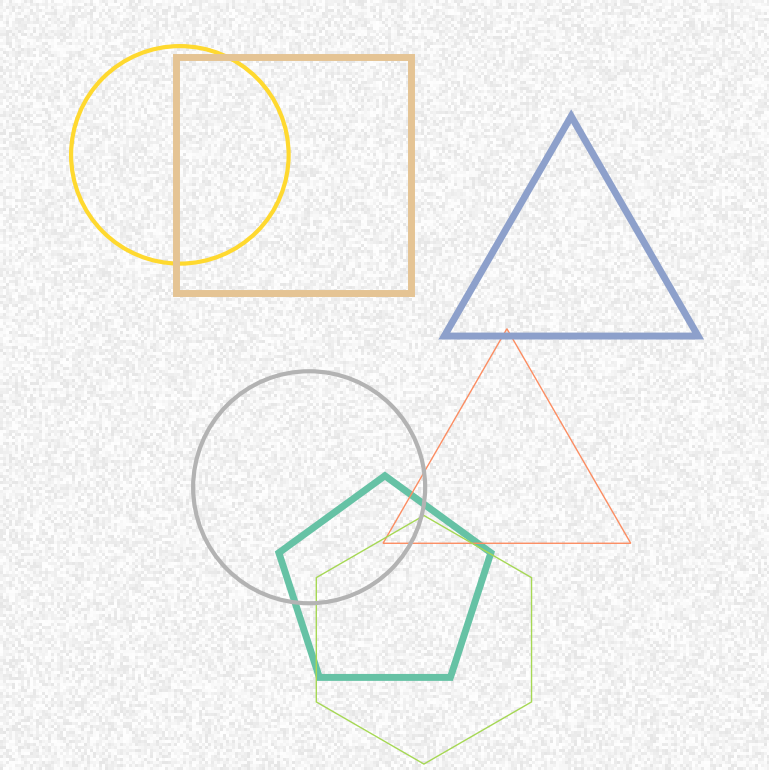[{"shape": "pentagon", "thickness": 2.5, "radius": 0.72, "center": [0.5, 0.237]}, {"shape": "triangle", "thickness": 0.5, "radius": 0.93, "center": [0.658, 0.387]}, {"shape": "triangle", "thickness": 2.5, "radius": 0.95, "center": [0.742, 0.659]}, {"shape": "hexagon", "thickness": 0.5, "radius": 0.81, "center": [0.551, 0.169]}, {"shape": "circle", "thickness": 1.5, "radius": 0.71, "center": [0.234, 0.799]}, {"shape": "square", "thickness": 2.5, "radius": 0.76, "center": [0.381, 0.773]}, {"shape": "circle", "thickness": 1.5, "radius": 0.75, "center": [0.401, 0.367]}]